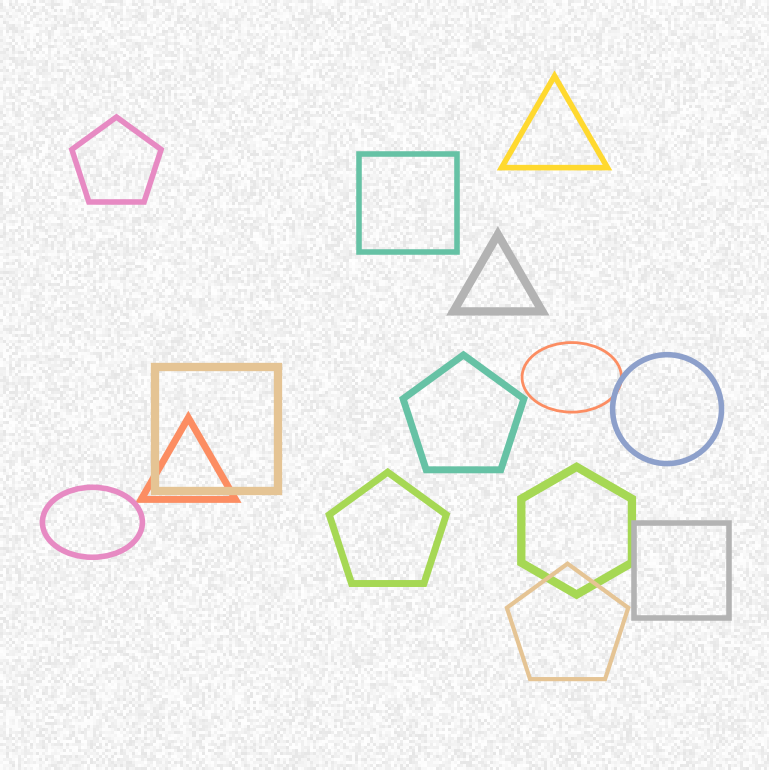[{"shape": "square", "thickness": 2, "radius": 0.32, "center": [0.529, 0.736]}, {"shape": "pentagon", "thickness": 2.5, "radius": 0.41, "center": [0.602, 0.457]}, {"shape": "oval", "thickness": 1, "radius": 0.32, "center": [0.743, 0.51]}, {"shape": "triangle", "thickness": 2.5, "radius": 0.35, "center": [0.245, 0.387]}, {"shape": "circle", "thickness": 2, "radius": 0.35, "center": [0.866, 0.469]}, {"shape": "oval", "thickness": 2, "radius": 0.32, "center": [0.12, 0.322]}, {"shape": "pentagon", "thickness": 2, "radius": 0.3, "center": [0.151, 0.787]}, {"shape": "pentagon", "thickness": 2.5, "radius": 0.4, "center": [0.504, 0.307]}, {"shape": "hexagon", "thickness": 3, "radius": 0.41, "center": [0.749, 0.311]}, {"shape": "triangle", "thickness": 2, "radius": 0.4, "center": [0.72, 0.822]}, {"shape": "square", "thickness": 3, "radius": 0.4, "center": [0.281, 0.443]}, {"shape": "pentagon", "thickness": 1.5, "radius": 0.41, "center": [0.737, 0.185]}, {"shape": "triangle", "thickness": 3, "radius": 0.33, "center": [0.647, 0.629]}, {"shape": "square", "thickness": 2, "radius": 0.31, "center": [0.885, 0.259]}]